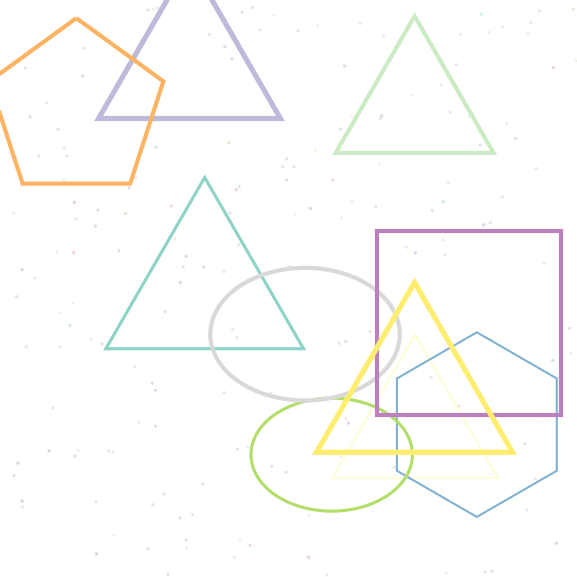[{"shape": "triangle", "thickness": 1.5, "radius": 0.99, "center": [0.354, 0.494]}, {"shape": "triangle", "thickness": 0.5, "radius": 0.83, "center": [0.719, 0.254]}, {"shape": "triangle", "thickness": 2.5, "radius": 0.91, "center": [0.328, 0.885]}, {"shape": "hexagon", "thickness": 1, "radius": 0.8, "center": [0.826, 0.264]}, {"shape": "pentagon", "thickness": 2, "radius": 0.79, "center": [0.132, 0.809]}, {"shape": "oval", "thickness": 1.5, "radius": 0.7, "center": [0.574, 0.212]}, {"shape": "oval", "thickness": 2, "radius": 0.82, "center": [0.528, 0.421]}, {"shape": "square", "thickness": 2, "radius": 0.8, "center": [0.813, 0.44]}, {"shape": "triangle", "thickness": 2, "radius": 0.79, "center": [0.718, 0.813]}, {"shape": "triangle", "thickness": 2.5, "radius": 0.98, "center": [0.718, 0.314]}]